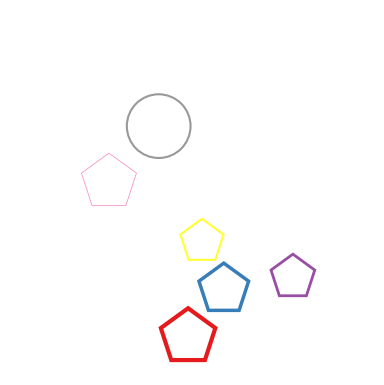[{"shape": "pentagon", "thickness": 3, "radius": 0.37, "center": [0.489, 0.125]}, {"shape": "pentagon", "thickness": 2.5, "radius": 0.34, "center": [0.581, 0.249]}, {"shape": "pentagon", "thickness": 2, "radius": 0.3, "center": [0.761, 0.28]}, {"shape": "pentagon", "thickness": 1.5, "radius": 0.29, "center": [0.525, 0.373]}, {"shape": "pentagon", "thickness": 0.5, "radius": 0.38, "center": [0.283, 0.527]}, {"shape": "circle", "thickness": 1.5, "radius": 0.41, "center": [0.412, 0.672]}]